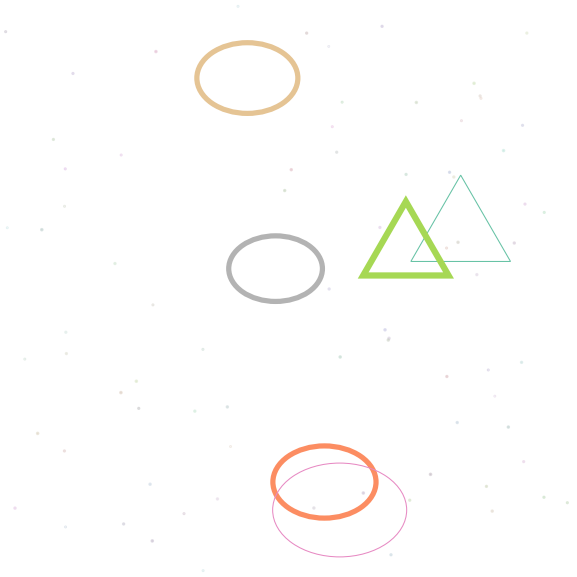[{"shape": "triangle", "thickness": 0.5, "radius": 0.5, "center": [0.798, 0.596]}, {"shape": "oval", "thickness": 2.5, "radius": 0.45, "center": [0.562, 0.164]}, {"shape": "oval", "thickness": 0.5, "radius": 0.58, "center": [0.588, 0.116]}, {"shape": "triangle", "thickness": 3, "radius": 0.43, "center": [0.703, 0.565]}, {"shape": "oval", "thickness": 2.5, "radius": 0.44, "center": [0.428, 0.864]}, {"shape": "oval", "thickness": 2.5, "radius": 0.41, "center": [0.477, 0.534]}]